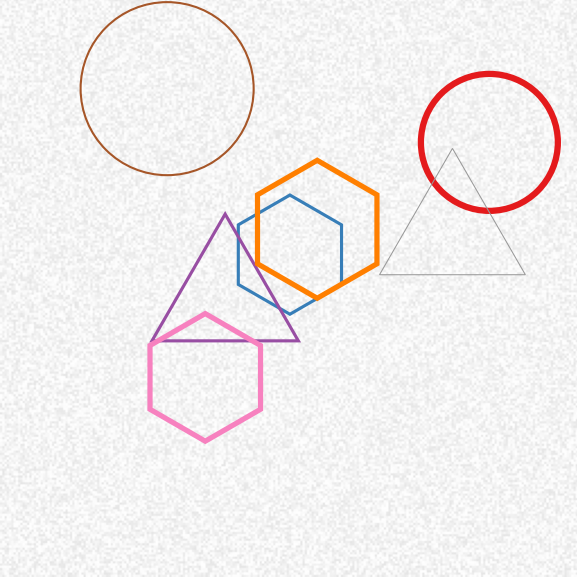[{"shape": "circle", "thickness": 3, "radius": 0.59, "center": [0.847, 0.753]}, {"shape": "hexagon", "thickness": 1.5, "radius": 0.52, "center": [0.502, 0.558]}, {"shape": "triangle", "thickness": 1.5, "radius": 0.73, "center": [0.39, 0.482]}, {"shape": "hexagon", "thickness": 2.5, "radius": 0.6, "center": [0.549, 0.602]}, {"shape": "circle", "thickness": 1, "radius": 0.75, "center": [0.289, 0.846]}, {"shape": "hexagon", "thickness": 2.5, "radius": 0.55, "center": [0.355, 0.346]}, {"shape": "triangle", "thickness": 0.5, "radius": 0.73, "center": [0.783, 0.596]}]